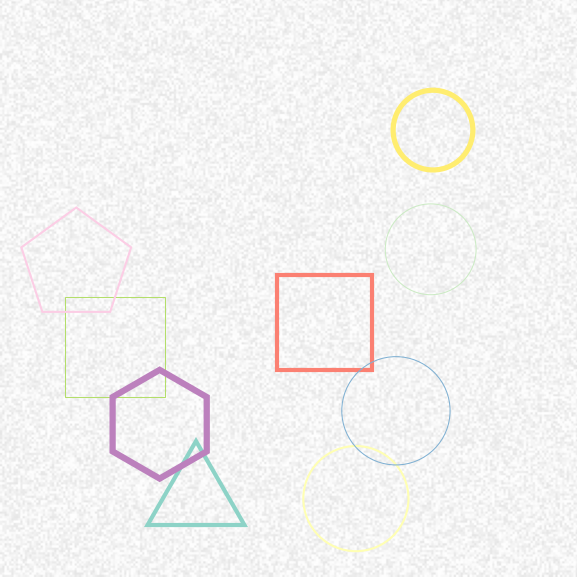[{"shape": "triangle", "thickness": 2, "radius": 0.48, "center": [0.339, 0.138]}, {"shape": "circle", "thickness": 1, "radius": 0.46, "center": [0.616, 0.136]}, {"shape": "square", "thickness": 2, "radius": 0.41, "center": [0.561, 0.44]}, {"shape": "circle", "thickness": 0.5, "radius": 0.47, "center": [0.686, 0.288]}, {"shape": "square", "thickness": 0.5, "radius": 0.43, "center": [0.199, 0.398]}, {"shape": "pentagon", "thickness": 1, "radius": 0.5, "center": [0.132, 0.54]}, {"shape": "hexagon", "thickness": 3, "radius": 0.47, "center": [0.276, 0.265]}, {"shape": "circle", "thickness": 0.5, "radius": 0.39, "center": [0.746, 0.567]}, {"shape": "circle", "thickness": 2.5, "radius": 0.35, "center": [0.75, 0.774]}]